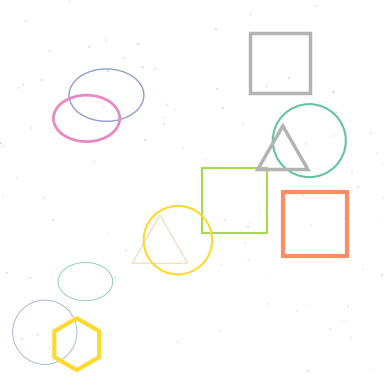[{"shape": "circle", "thickness": 1.5, "radius": 0.47, "center": [0.803, 0.635]}, {"shape": "oval", "thickness": 0.5, "radius": 0.35, "center": [0.222, 0.269]}, {"shape": "square", "thickness": 3, "radius": 0.41, "center": [0.818, 0.418]}, {"shape": "oval", "thickness": 1, "radius": 0.49, "center": [0.277, 0.753]}, {"shape": "circle", "thickness": 0.5, "radius": 0.42, "center": [0.117, 0.137]}, {"shape": "oval", "thickness": 2, "radius": 0.43, "center": [0.225, 0.692]}, {"shape": "square", "thickness": 1.5, "radius": 0.43, "center": [0.609, 0.479]}, {"shape": "hexagon", "thickness": 3, "radius": 0.34, "center": [0.199, 0.106]}, {"shape": "circle", "thickness": 1.5, "radius": 0.44, "center": [0.462, 0.376]}, {"shape": "triangle", "thickness": 0.5, "radius": 0.42, "center": [0.415, 0.358]}, {"shape": "triangle", "thickness": 2.5, "radius": 0.38, "center": [0.735, 0.597]}, {"shape": "square", "thickness": 2.5, "radius": 0.39, "center": [0.728, 0.837]}]